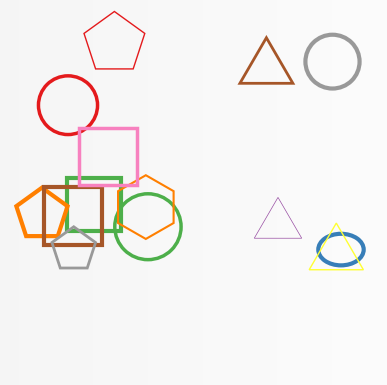[{"shape": "pentagon", "thickness": 1, "radius": 0.41, "center": [0.295, 0.888]}, {"shape": "circle", "thickness": 2.5, "radius": 0.38, "center": [0.175, 0.727]}, {"shape": "oval", "thickness": 3, "radius": 0.29, "center": [0.88, 0.352]}, {"shape": "square", "thickness": 3, "radius": 0.35, "center": [0.243, 0.469]}, {"shape": "circle", "thickness": 2.5, "radius": 0.43, "center": [0.382, 0.411]}, {"shape": "triangle", "thickness": 0.5, "radius": 0.35, "center": [0.717, 0.417]}, {"shape": "pentagon", "thickness": 3, "radius": 0.35, "center": [0.108, 0.443]}, {"shape": "hexagon", "thickness": 1.5, "radius": 0.41, "center": [0.376, 0.462]}, {"shape": "triangle", "thickness": 1, "radius": 0.4, "center": [0.868, 0.34]}, {"shape": "square", "thickness": 3, "radius": 0.38, "center": [0.189, 0.44]}, {"shape": "triangle", "thickness": 2, "radius": 0.39, "center": [0.687, 0.823]}, {"shape": "square", "thickness": 2.5, "radius": 0.37, "center": [0.279, 0.594]}, {"shape": "pentagon", "thickness": 2, "radius": 0.3, "center": [0.19, 0.352]}, {"shape": "circle", "thickness": 3, "radius": 0.35, "center": [0.858, 0.84]}]